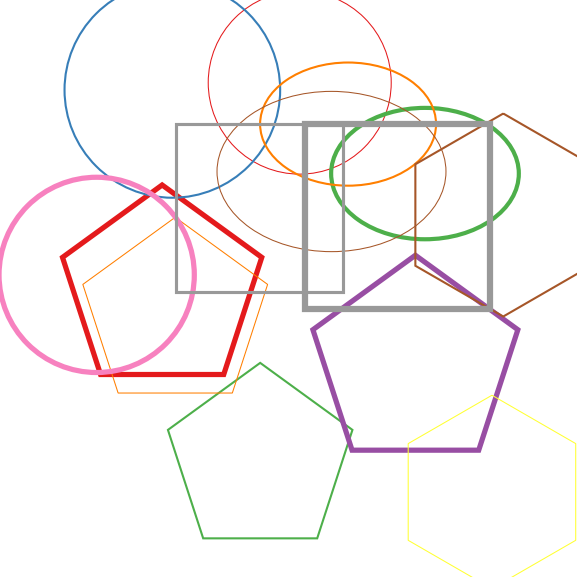[{"shape": "pentagon", "thickness": 2.5, "radius": 0.91, "center": [0.281, 0.497]}, {"shape": "circle", "thickness": 0.5, "radius": 0.79, "center": [0.519, 0.856]}, {"shape": "circle", "thickness": 1, "radius": 0.93, "center": [0.298, 0.843]}, {"shape": "pentagon", "thickness": 1, "radius": 0.84, "center": [0.451, 0.203]}, {"shape": "oval", "thickness": 2, "radius": 0.81, "center": [0.736, 0.699]}, {"shape": "pentagon", "thickness": 2.5, "radius": 0.93, "center": [0.719, 0.371]}, {"shape": "oval", "thickness": 1, "radius": 0.76, "center": [0.603, 0.784]}, {"shape": "pentagon", "thickness": 0.5, "radius": 0.84, "center": [0.303, 0.455]}, {"shape": "hexagon", "thickness": 0.5, "radius": 0.84, "center": [0.852, 0.147]}, {"shape": "hexagon", "thickness": 1, "radius": 0.88, "center": [0.871, 0.627]}, {"shape": "oval", "thickness": 0.5, "radius": 0.99, "center": [0.574, 0.702]}, {"shape": "circle", "thickness": 2.5, "radius": 0.85, "center": [0.167, 0.523]}, {"shape": "square", "thickness": 3, "radius": 0.8, "center": [0.688, 0.624]}, {"shape": "square", "thickness": 1.5, "radius": 0.72, "center": [0.449, 0.639]}]